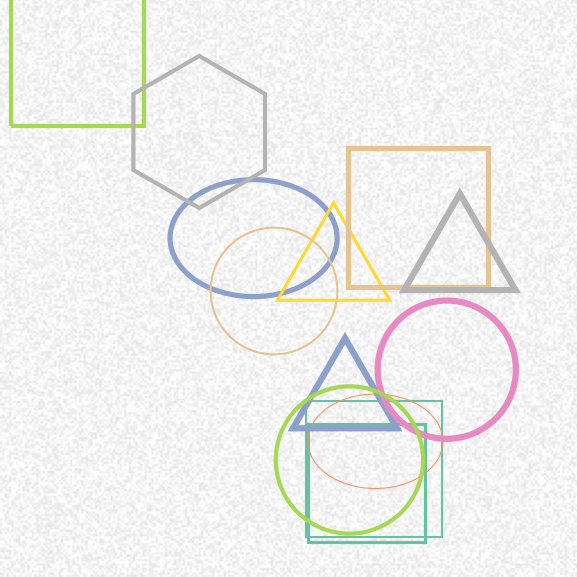[{"shape": "square", "thickness": 1, "radius": 0.59, "center": [0.648, 0.187]}, {"shape": "square", "thickness": 1.5, "radius": 0.51, "center": [0.635, 0.163]}, {"shape": "oval", "thickness": 0.5, "radius": 0.58, "center": [0.65, 0.235]}, {"shape": "oval", "thickness": 2.5, "radius": 0.72, "center": [0.439, 0.587]}, {"shape": "triangle", "thickness": 3, "radius": 0.52, "center": [0.597, 0.31]}, {"shape": "circle", "thickness": 3, "radius": 0.6, "center": [0.774, 0.359]}, {"shape": "square", "thickness": 2, "radius": 0.58, "center": [0.134, 0.897]}, {"shape": "circle", "thickness": 2, "radius": 0.64, "center": [0.605, 0.203]}, {"shape": "triangle", "thickness": 1.5, "radius": 0.56, "center": [0.578, 0.535]}, {"shape": "square", "thickness": 2.5, "radius": 0.6, "center": [0.724, 0.622]}, {"shape": "circle", "thickness": 1, "radius": 0.55, "center": [0.474, 0.495]}, {"shape": "hexagon", "thickness": 2, "radius": 0.66, "center": [0.345, 0.771]}, {"shape": "triangle", "thickness": 3, "radius": 0.56, "center": [0.796, 0.552]}]